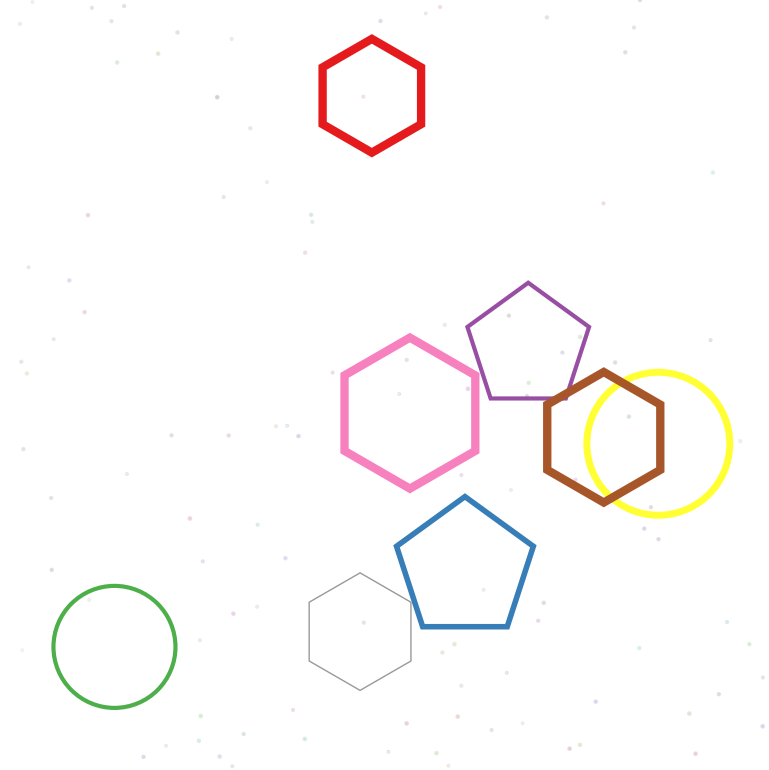[{"shape": "hexagon", "thickness": 3, "radius": 0.37, "center": [0.483, 0.876]}, {"shape": "pentagon", "thickness": 2, "radius": 0.47, "center": [0.604, 0.262]}, {"shape": "circle", "thickness": 1.5, "radius": 0.4, "center": [0.149, 0.16]}, {"shape": "pentagon", "thickness": 1.5, "radius": 0.42, "center": [0.686, 0.55]}, {"shape": "circle", "thickness": 2.5, "radius": 0.46, "center": [0.855, 0.424]}, {"shape": "hexagon", "thickness": 3, "radius": 0.42, "center": [0.784, 0.432]}, {"shape": "hexagon", "thickness": 3, "radius": 0.49, "center": [0.532, 0.463]}, {"shape": "hexagon", "thickness": 0.5, "radius": 0.38, "center": [0.468, 0.18]}]